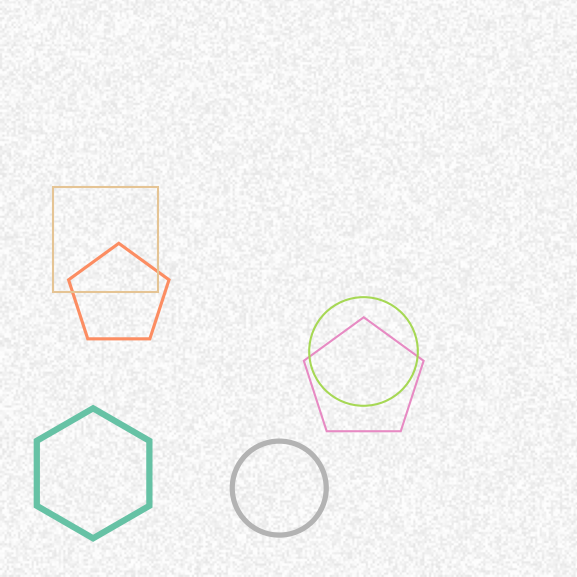[{"shape": "hexagon", "thickness": 3, "radius": 0.56, "center": [0.161, 0.18]}, {"shape": "pentagon", "thickness": 1.5, "radius": 0.46, "center": [0.206, 0.486]}, {"shape": "pentagon", "thickness": 1, "radius": 0.55, "center": [0.63, 0.341]}, {"shape": "circle", "thickness": 1, "radius": 0.47, "center": [0.629, 0.391]}, {"shape": "square", "thickness": 1, "radius": 0.45, "center": [0.183, 0.584]}, {"shape": "circle", "thickness": 2.5, "radius": 0.41, "center": [0.484, 0.154]}]